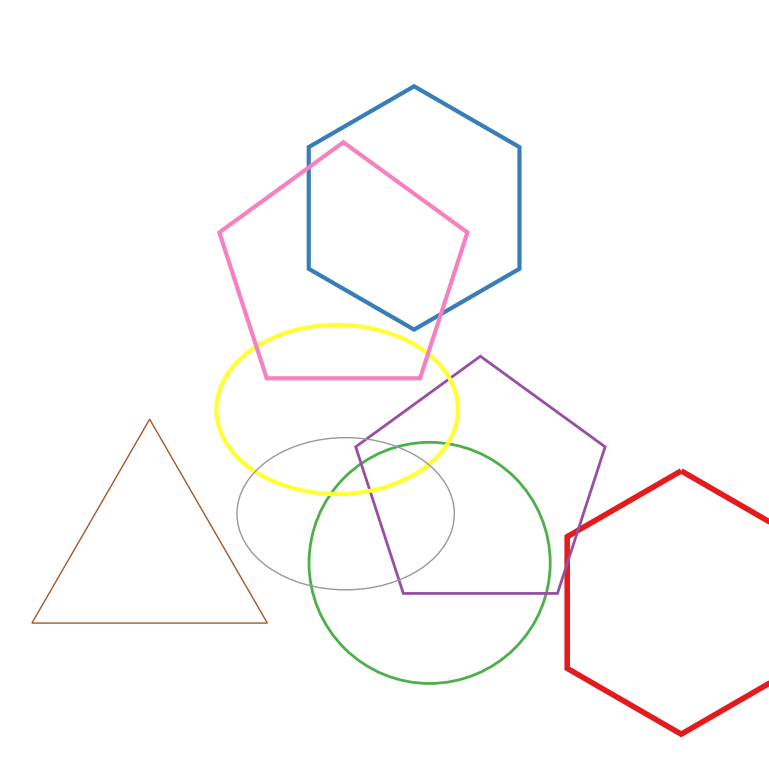[{"shape": "hexagon", "thickness": 2, "radius": 0.85, "center": [0.885, 0.218]}, {"shape": "hexagon", "thickness": 1.5, "radius": 0.79, "center": [0.538, 0.73]}, {"shape": "circle", "thickness": 1, "radius": 0.78, "center": [0.558, 0.269]}, {"shape": "pentagon", "thickness": 1, "radius": 0.85, "center": [0.624, 0.367]}, {"shape": "oval", "thickness": 1.5, "radius": 0.78, "center": [0.438, 0.468]}, {"shape": "triangle", "thickness": 0.5, "radius": 0.88, "center": [0.194, 0.279]}, {"shape": "pentagon", "thickness": 1.5, "radius": 0.85, "center": [0.446, 0.646]}, {"shape": "oval", "thickness": 0.5, "radius": 0.71, "center": [0.449, 0.333]}]